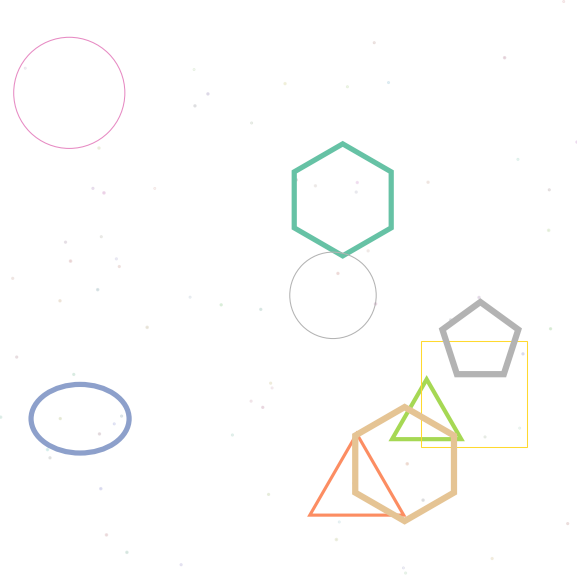[{"shape": "hexagon", "thickness": 2.5, "radius": 0.48, "center": [0.593, 0.653]}, {"shape": "triangle", "thickness": 1.5, "radius": 0.47, "center": [0.618, 0.154]}, {"shape": "oval", "thickness": 2.5, "radius": 0.42, "center": [0.139, 0.274]}, {"shape": "circle", "thickness": 0.5, "radius": 0.48, "center": [0.12, 0.838]}, {"shape": "triangle", "thickness": 2, "radius": 0.35, "center": [0.739, 0.273]}, {"shape": "square", "thickness": 0.5, "radius": 0.46, "center": [0.821, 0.317]}, {"shape": "hexagon", "thickness": 3, "radius": 0.49, "center": [0.701, 0.196]}, {"shape": "pentagon", "thickness": 3, "radius": 0.35, "center": [0.832, 0.407]}, {"shape": "circle", "thickness": 0.5, "radius": 0.37, "center": [0.577, 0.488]}]